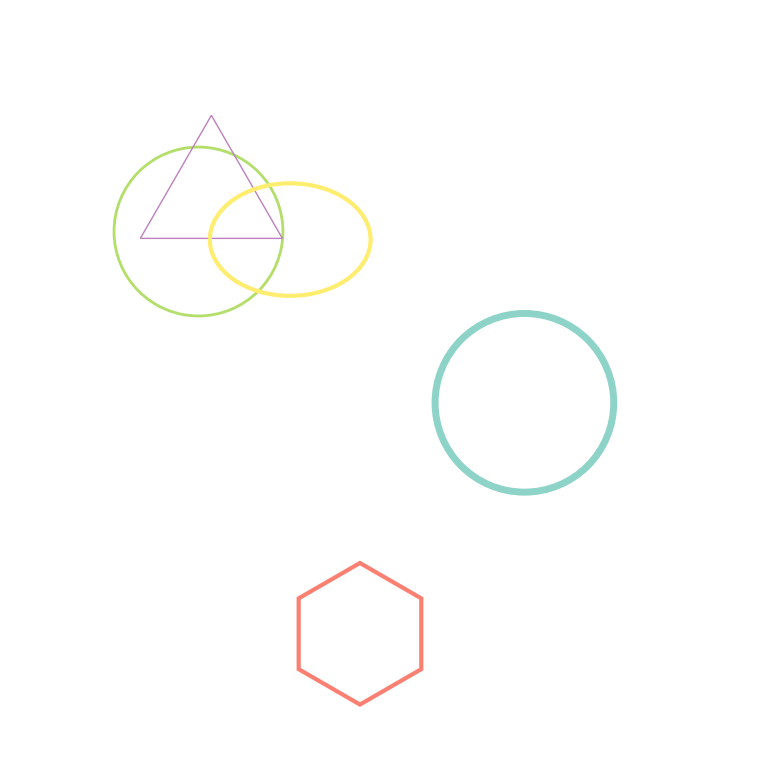[{"shape": "circle", "thickness": 2.5, "radius": 0.58, "center": [0.681, 0.477]}, {"shape": "hexagon", "thickness": 1.5, "radius": 0.46, "center": [0.467, 0.177]}, {"shape": "circle", "thickness": 1, "radius": 0.55, "center": [0.258, 0.699]}, {"shape": "triangle", "thickness": 0.5, "radius": 0.53, "center": [0.274, 0.744]}, {"shape": "oval", "thickness": 1.5, "radius": 0.52, "center": [0.377, 0.689]}]